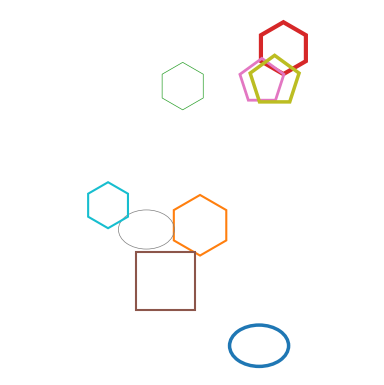[{"shape": "oval", "thickness": 2.5, "radius": 0.38, "center": [0.673, 0.102]}, {"shape": "hexagon", "thickness": 1.5, "radius": 0.39, "center": [0.52, 0.415]}, {"shape": "hexagon", "thickness": 0.5, "radius": 0.31, "center": [0.475, 0.776]}, {"shape": "hexagon", "thickness": 3, "radius": 0.34, "center": [0.736, 0.875]}, {"shape": "square", "thickness": 1.5, "radius": 0.38, "center": [0.429, 0.27]}, {"shape": "pentagon", "thickness": 2, "radius": 0.3, "center": [0.68, 0.788]}, {"shape": "oval", "thickness": 0.5, "radius": 0.36, "center": [0.38, 0.404]}, {"shape": "pentagon", "thickness": 2.5, "radius": 0.33, "center": [0.713, 0.789]}, {"shape": "hexagon", "thickness": 1.5, "radius": 0.3, "center": [0.281, 0.467]}]